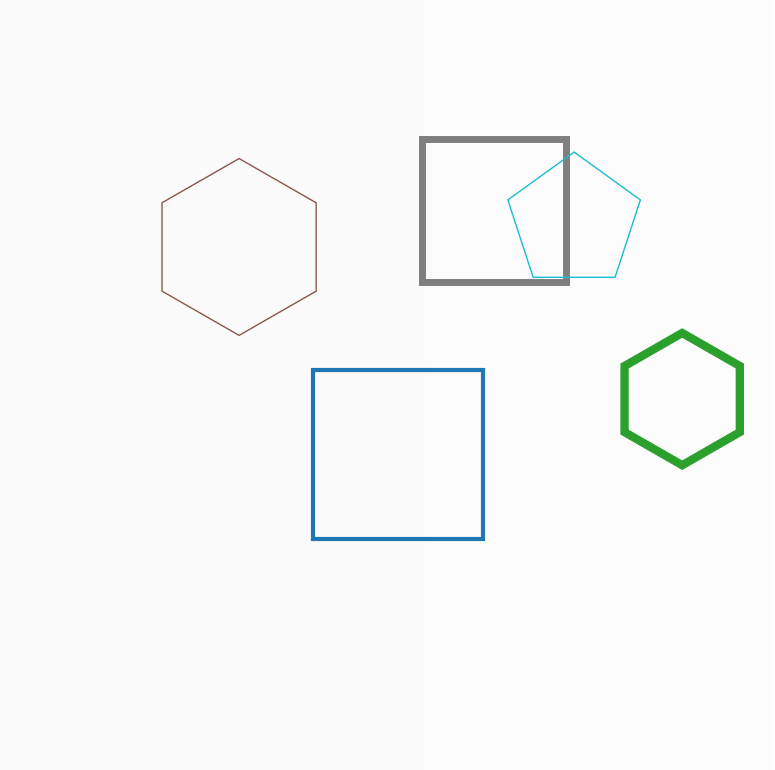[{"shape": "square", "thickness": 1.5, "radius": 0.55, "center": [0.514, 0.41]}, {"shape": "hexagon", "thickness": 3, "radius": 0.43, "center": [0.88, 0.482]}, {"shape": "hexagon", "thickness": 0.5, "radius": 0.57, "center": [0.309, 0.679]}, {"shape": "square", "thickness": 2.5, "radius": 0.46, "center": [0.638, 0.727]}, {"shape": "pentagon", "thickness": 0.5, "radius": 0.45, "center": [0.741, 0.713]}]